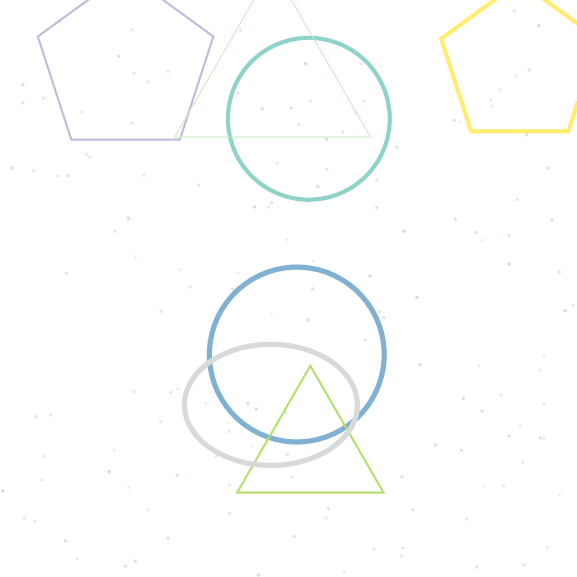[{"shape": "circle", "thickness": 2, "radius": 0.7, "center": [0.535, 0.793]}, {"shape": "pentagon", "thickness": 1, "radius": 0.8, "center": [0.217, 0.887]}, {"shape": "circle", "thickness": 2.5, "radius": 0.76, "center": [0.514, 0.385]}, {"shape": "triangle", "thickness": 1, "radius": 0.73, "center": [0.537, 0.219]}, {"shape": "oval", "thickness": 2.5, "radius": 0.75, "center": [0.469, 0.298]}, {"shape": "triangle", "thickness": 0.5, "radius": 0.98, "center": [0.472, 0.86]}, {"shape": "pentagon", "thickness": 2, "radius": 0.72, "center": [0.9, 0.888]}]